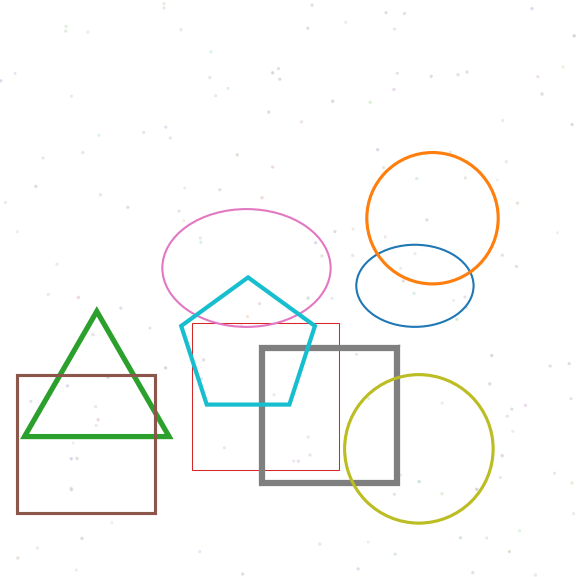[{"shape": "oval", "thickness": 1, "radius": 0.51, "center": [0.719, 0.504]}, {"shape": "circle", "thickness": 1.5, "radius": 0.57, "center": [0.749, 0.621]}, {"shape": "triangle", "thickness": 2.5, "radius": 0.72, "center": [0.168, 0.315]}, {"shape": "square", "thickness": 0.5, "radius": 0.64, "center": [0.46, 0.313]}, {"shape": "square", "thickness": 1.5, "radius": 0.6, "center": [0.148, 0.23]}, {"shape": "oval", "thickness": 1, "radius": 0.73, "center": [0.427, 0.535]}, {"shape": "square", "thickness": 3, "radius": 0.58, "center": [0.571, 0.279]}, {"shape": "circle", "thickness": 1.5, "radius": 0.64, "center": [0.725, 0.222]}, {"shape": "pentagon", "thickness": 2, "radius": 0.61, "center": [0.43, 0.397]}]